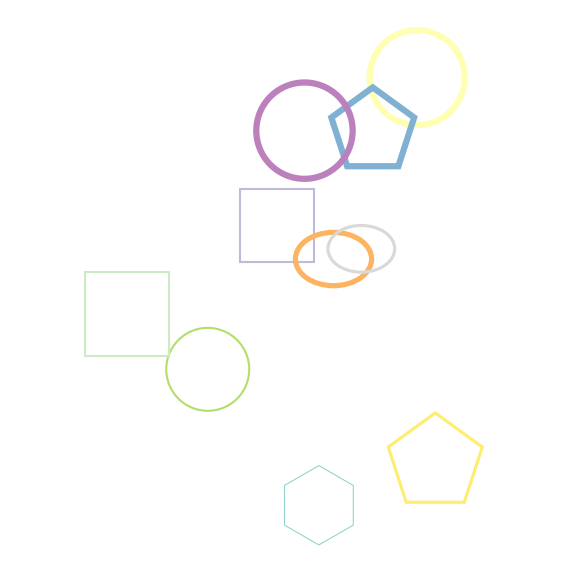[{"shape": "hexagon", "thickness": 0.5, "radius": 0.34, "center": [0.552, 0.124]}, {"shape": "circle", "thickness": 3, "radius": 0.41, "center": [0.722, 0.865]}, {"shape": "square", "thickness": 1, "radius": 0.32, "center": [0.48, 0.609]}, {"shape": "pentagon", "thickness": 3, "radius": 0.38, "center": [0.645, 0.772]}, {"shape": "oval", "thickness": 2.5, "radius": 0.33, "center": [0.577, 0.551]}, {"shape": "circle", "thickness": 1, "radius": 0.36, "center": [0.36, 0.36]}, {"shape": "oval", "thickness": 1.5, "radius": 0.29, "center": [0.626, 0.568]}, {"shape": "circle", "thickness": 3, "radius": 0.42, "center": [0.527, 0.773]}, {"shape": "square", "thickness": 1, "radius": 0.36, "center": [0.22, 0.455]}, {"shape": "pentagon", "thickness": 1.5, "radius": 0.43, "center": [0.754, 0.199]}]